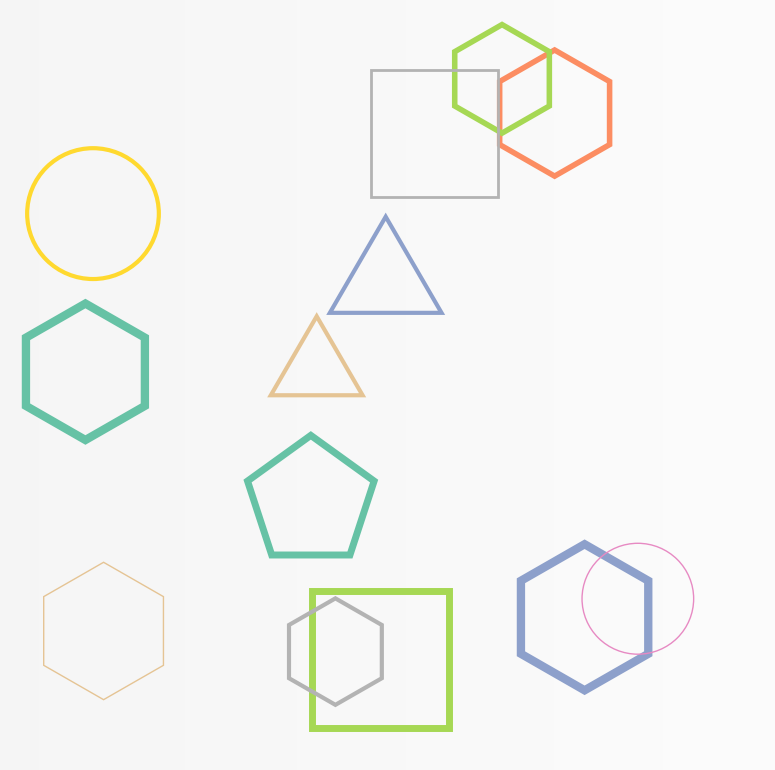[{"shape": "pentagon", "thickness": 2.5, "radius": 0.43, "center": [0.401, 0.349]}, {"shape": "hexagon", "thickness": 3, "radius": 0.44, "center": [0.11, 0.517]}, {"shape": "hexagon", "thickness": 2, "radius": 0.41, "center": [0.716, 0.853]}, {"shape": "hexagon", "thickness": 3, "radius": 0.47, "center": [0.754, 0.198]}, {"shape": "triangle", "thickness": 1.5, "radius": 0.42, "center": [0.498, 0.635]}, {"shape": "circle", "thickness": 0.5, "radius": 0.36, "center": [0.823, 0.222]}, {"shape": "square", "thickness": 2.5, "radius": 0.44, "center": [0.491, 0.144]}, {"shape": "hexagon", "thickness": 2, "radius": 0.35, "center": [0.648, 0.898]}, {"shape": "circle", "thickness": 1.5, "radius": 0.42, "center": [0.12, 0.723]}, {"shape": "hexagon", "thickness": 0.5, "radius": 0.45, "center": [0.134, 0.181]}, {"shape": "triangle", "thickness": 1.5, "radius": 0.34, "center": [0.409, 0.521]}, {"shape": "hexagon", "thickness": 1.5, "radius": 0.35, "center": [0.433, 0.154]}, {"shape": "square", "thickness": 1, "radius": 0.41, "center": [0.561, 0.827]}]